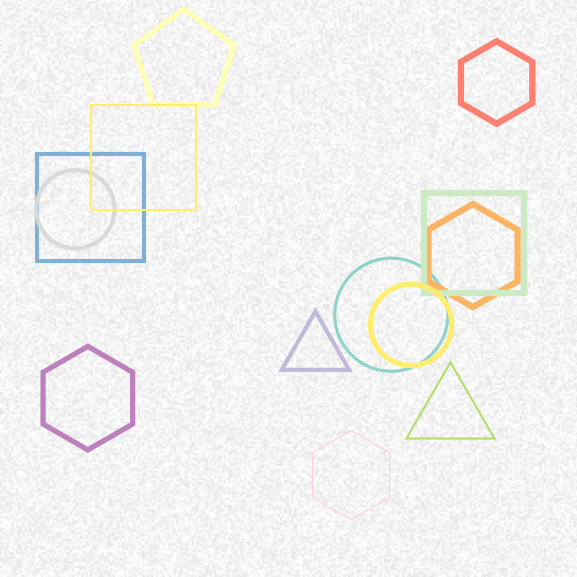[{"shape": "circle", "thickness": 1.5, "radius": 0.49, "center": [0.678, 0.454]}, {"shape": "pentagon", "thickness": 2.5, "radius": 0.46, "center": [0.319, 0.892]}, {"shape": "triangle", "thickness": 2, "radius": 0.34, "center": [0.546, 0.392]}, {"shape": "hexagon", "thickness": 3, "radius": 0.36, "center": [0.86, 0.856]}, {"shape": "square", "thickness": 2, "radius": 0.46, "center": [0.156, 0.64]}, {"shape": "hexagon", "thickness": 3, "radius": 0.45, "center": [0.819, 0.557]}, {"shape": "triangle", "thickness": 1, "radius": 0.44, "center": [0.78, 0.284]}, {"shape": "hexagon", "thickness": 0.5, "radius": 0.39, "center": [0.608, 0.177]}, {"shape": "circle", "thickness": 2, "radius": 0.34, "center": [0.131, 0.637]}, {"shape": "hexagon", "thickness": 2.5, "radius": 0.45, "center": [0.152, 0.31]}, {"shape": "square", "thickness": 3, "radius": 0.43, "center": [0.821, 0.578]}, {"shape": "square", "thickness": 1, "radius": 0.45, "center": [0.249, 0.726]}, {"shape": "circle", "thickness": 2.5, "radius": 0.35, "center": [0.712, 0.437]}]